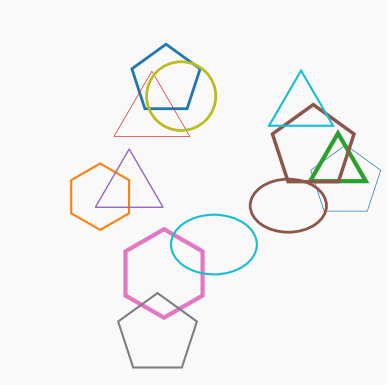[{"shape": "pentagon", "thickness": 0.5, "radius": 0.47, "center": [0.892, 0.528]}, {"shape": "pentagon", "thickness": 2, "radius": 0.46, "center": [0.428, 0.793]}, {"shape": "hexagon", "thickness": 1.5, "radius": 0.43, "center": [0.258, 0.489]}, {"shape": "triangle", "thickness": 3, "radius": 0.41, "center": [0.872, 0.571]}, {"shape": "triangle", "thickness": 0.5, "radius": 0.57, "center": [0.392, 0.702]}, {"shape": "triangle", "thickness": 1, "radius": 0.5, "center": [0.333, 0.512]}, {"shape": "pentagon", "thickness": 2.5, "radius": 0.55, "center": [0.808, 0.618]}, {"shape": "oval", "thickness": 2, "radius": 0.49, "center": [0.744, 0.466]}, {"shape": "hexagon", "thickness": 3, "radius": 0.57, "center": [0.423, 0.29]}, {"shape": "pentagon", "thickness": 1.5, "radius": 0.53, "center": [0.407, 0.132]}, {"shape": "circle", "thickness": 2, "radius": 0.45, "center": [0.468, 0.75]}, {"shape": "oval", "thickness": 1.5, "radius": 0.55, "center": [0.552, 0.365]}, {"shape": "triangle", "thickness": 1.5, "radius": 0.48, "center": [0.777, 0.721]}]